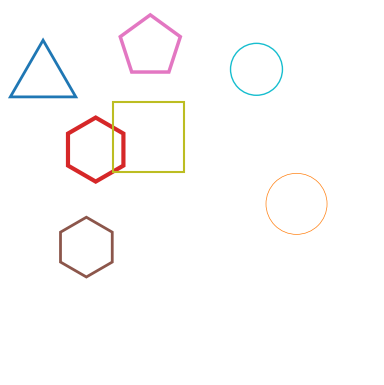[{"shape": "triangle", "thickness": 2, "radius": 0.49, "center": [0.112, 0.797]}, {"shape": "circle", "thickness": 0.5, "radius": 0.4, "center": [0.77, 0.47]}, {"shape": "hexagon", "thickness": 3, "radius": 0.42, "center": [0.249, 0.611]}, {"shape": "hexagon", "thickness": 2, "radius": 0.39, "center": [0.224, 0.358]}, {"shape": "pentagon", "thickness": 2.5, "radius": 0.41, "center": [0.39, 0.879]}, {"shape": "square", "thickness": 1.5, "radius": 0.46, "center": [0.386, 0.644]}, {"shape": "circle", "thickness": 1, "radius": 0.34, "center": [0.666, 0.82]}]